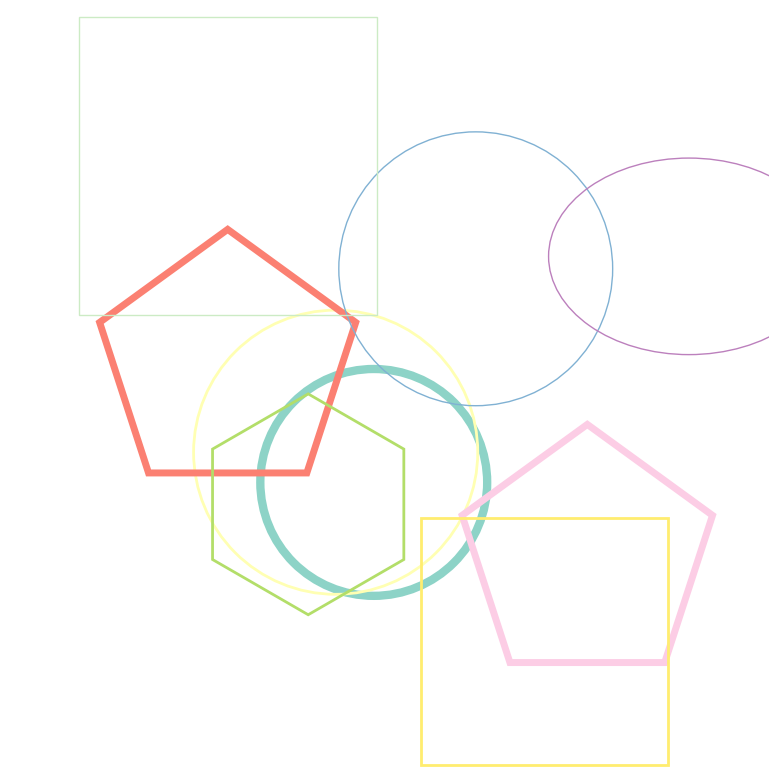[{"shape": "circle", "thickness": 3, "radius": 0.74, "center": [0.485, 0.373]}, {"shape": "circle", "thickness": 1, "radius": 0.92, "center": [0.436, 0.413]}, {"shape": "pentagon", "thickness": 2.5, "radius": 0.87, "center": [0.296, 0.527]}, {"shape": "circle", "thickness": 0.5, "radius": 0.89, "center": [0.618, 0.651]}, {"shape": "hexagon", "thickness": 1, "radius": 0.72, "center": [0.4, 0.345]}, {"shape": "pentagon", "thickness": 2.5, "radius": 0.85, "center": [0.763, 0.278]}, {"shape": "oval", "thickness": 0.5, "radius": 0.91, "center": [0.895, 0.667]}, {"shape": "square", "thickness": 0.5, "radius": 0.97, "center": [0.296, 0.784]}, {"shape": "square", "thickness": 1, "radius": 0.8, "center": [0.707, 0.167]}]